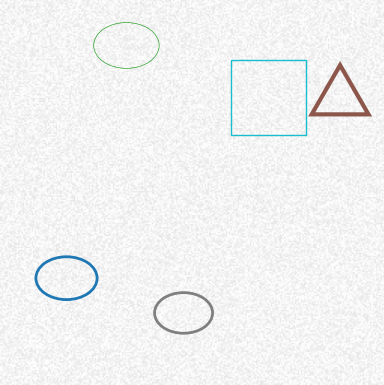[{"shape": "oval", "thickness": 2, "radius": 0.4, "center": [0.173, 0.277]}, {"shape": "oval", "thickness": 0.5, "radius": 0.43, "center": [0.328, 0.882]}, {"shape": "triangle", "thickness": 3, "radius": 0.43, "center": [0.883, 0.746]}, {"shape": "oval", "thickness": 2, "radius": 0.38, "center": [0.477, 0.187]}, {"shape": "square", "thickness": 1, "radius": 0.49, "center": [0.697, 0.747]}]